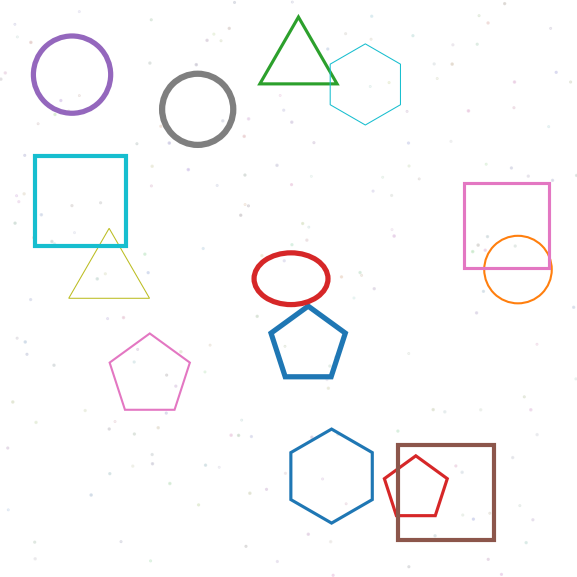[{"shape": "hexagon", "thickness": 1.5, "radius": 0.41, "center": [0.574, 0.175]}, {"shape": "pentagon", "thickness": 2.5, "radius": 0.34, "center": [0.534, 0.401]}, {"shape": "circle", "thickness": 1, "radius": 0.29, "center": [0.897, 0.532]}, {"shape": "triangle", "thickness": 1.5, "radius": 0.39, "center": [0.517, 0.892]}, {"shape": "pentagon", "thickness": 1.5, "radius": 0.29, "center": [0.72, 0.153]}, {"shape": "oval", "thickness": 2.5, "radius": 0.32, "center": [0.504, 0.517]}, {"shape": "circle", "thickness": 2.5, "radius": 0.33, "center": [0.125, 0.87]}, {"shape": "square", "thickness": 2, "radius": 0.41, "center": [0.773, 0.146]}, {"shape": "square", "thickness": 1.5, "radius": 0.37, "center": [0.877, 0.609]}, {"shape": "pentagon", "thickness": 1, "radius": 0.37, "center": [0.259, 0.349]}, {"shape": "circle", "thickness": 3, "radius": 0.31, "center": [0.342, 0.81]}, {"shape": "triangle", "thickness": 0.5, "radius": 0.4, "center": [0.189, 0.523]}, {"shape": "square", "thickness": 2, "radius": 0.39, "center": [0.139, 0.651]}, {"shape": "hexagon", "thickness": 0.5, "radius": 0.35, "center": [0.633, 0.853]}]